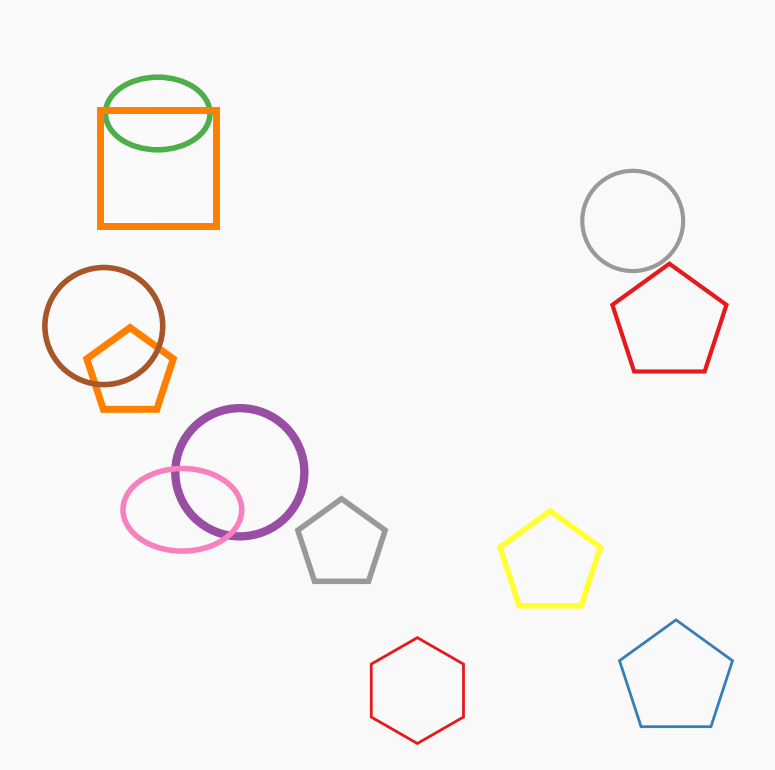[{"shape": "hexagon", "thickness": 1, "radius": 0.34, "center": [0.539, 0.103]}, {"shape": "pentagon", "thickness": 1.5, "radius": 0.39, "center": [0.864, 0.58]}, {"shape": "pentagon", "thickness": 1, "radius": 0.38, "center": [0.872, 0.118]}, {"shape": "oval", "thickness": 2, "radius": 0.34, "center": [0.204, 0.853]}, {"shape": "circle", "thickness": 3, "radius": 0.42, "center": [0.309, 0.387]}, {"shape": "pentagon", "thickness": 2.5, "radius": 0.29, "center": [0.168, 0.516]}, {"shape": "square", "thickness": 2.5, "radius": 0.38, "center": [0.204, 0.782]}, {"shape": "pentagon", "thickness": 2, "radius": 0.34, "center": [0.71, 0.268]}, {"shape": "circle", "thickness": 2, "radius": 0.38, "center": [0.134, 0.577]}, {"shape": "oval", "thickness": 2, "radius": 0.38, "center": [0.235, 0.338]}, {"shape": "circle", "thickness": 1.5, "radius": 0.33, "center": [0.816, 0.713]}, {"shape": "pentagon", "thickness": 2, "radius": 0.3, "center": [0.441, 0.293]}]